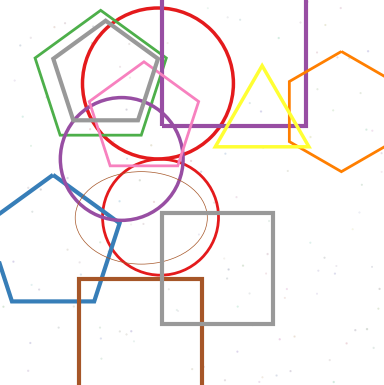[{"shape": "circle", "thickness": 2.5, "radius": 0.98, "center": [0.41, 0.783]}, {"shape": "circle", "thickness": 2, "radius": 0.75, "center": [0.417, 0.436]}, {"shape": "pentagon", "thickness": 3, "radius": 0.91, "center": [0.138, 0.364]}, {"shape": "pentagon", "thickness": 2, "radius": 0.9, "center": [0.262, 0.794]}, {"shape": "circle", "thickness": 2.5, "radius": 0.8, "center": [0.316, 0.587]}, {"shape": "square", "thickness": 3, "radius": 0.93, "center": [0.608, 0.859]}, {"shape": "hexagon", "thickness": 2, "radius": 0.78, "center": [0.887, 0.71]}, {"shape": "triangle", "thickness": 2.5, "radius": 0.7, "center": [0.681, 0.689]}, {"shape": "square", "thickness": 3, "radius": 0.8, "center": [0.365, 0.114]}, {"shape": "oval", "thickness": 0.5, "radius": 0.86, "center": [0.367, 0.434]}, {"shape": "pentagon", "thickness": 2, "radius": 0.75, "center": [0.374, 0.69]}, {"shape": "pentagon", "thickness": 3, "radius": 0.71, "center": [0.274, 0.803]}, {"shape": "square", "thickness": 3, "radius": 0.72, "center": [0.564, 0.302]}]